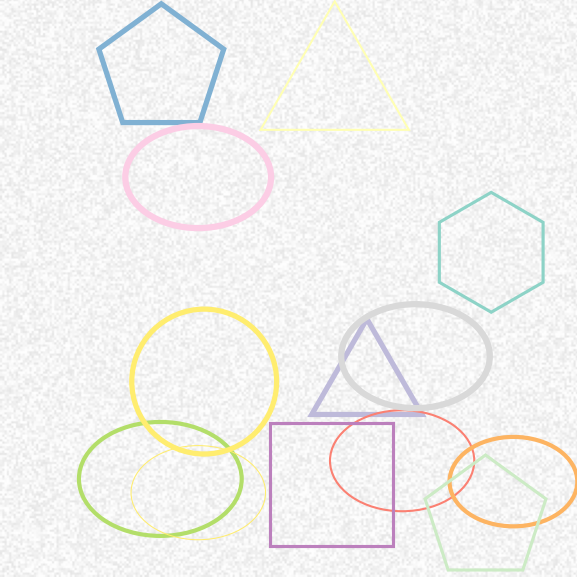[{"shape": "hexagon", "thickness": 1.5, "radius": 0.52, "center": [0.851, 0.562]}, {"shape": "triangle", "thickness": 1, "radius": 0.74, "center": [0.58, 0.848]}, {"shape": "triangle", "thickness": 2.5, "radius": 0.55, "center": [0.635, 0.337]}, {"shape": "oval", "thickness": 1, "radius": 0.62, "center": [0.696, 0.201]}, {"shape": "pentagon", "thickness": 2.5, "radius": 0.57, "center": [0.279, 0.879]}, {"shape": "oval", "thickness": 2, "radius": 0.55, "center": [0.889, 0.165]}, {"shape": "oval", "thickness": 2, "radius": 0.7, "center": [0.278, 0.17]}, {"shape": "oval", "thickness": 3, "radius": 0.63, "center": [0.343, 0.693]}, {"shape": "oval", "thickness": 3, "radius": 0.64, "center": [0.72, 0.382]}, {"shape": "square", "thickness": 1.5, "radius": 0.53, "center": [0.575, 0.161]}, {"shape": "pentagon", "thickness": 1.5, "radius": 0.55, "center": [0.841, 0.101]}, {"shape": "oval", "thickness": 0.5, "radius": 0.58, "center": [0.343, 0.146]}, {"shape": "circle", "thickness": 2.5, "radius": 0.63, "center": [0.354, 0.338]}]